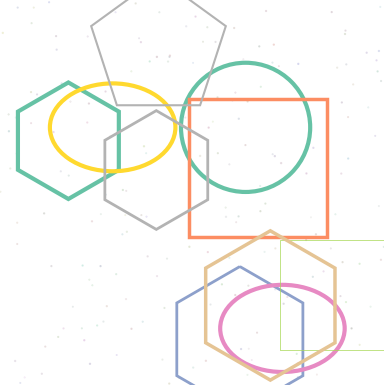[{"shape": "hexagon", "thickness": 3, "radius": 0.76, "center": [0.178, 0.634]}, {"shape": "circle", "thickness": 3, "radius": 0.84, "center": [0.638, 0.669]}, {"shape": "square", "thickness": 2.5, "radius": 0.9, "center": [0.669, 0.564]}, {"shape": "hexagon", "thickness": 2, "radius": 0.95, "center": [0.623, 0.119]}, {"shape": "oval", "thickness": 3, "radius": 0.81, "center": [0.734, 0.147]}, {"shape": "square", "thickness": 0.5, "radius": 0.71, "center": [0.87, 0.233]}, {"shape": "oval", "thickness": 3, "radius": 0.82, "center": [0.293, 0.669]}, {"shape": "hexagon", "thickness": 2.5, "radius": 0.97, "center": [0.702, 0.207]}, {"shape": "pentagon", "thickness": 1.5, "radius": 0.92, "center": [0.412, 0.875]}, {"shape": "hexagon", "thickness": 2, "radius": 0.77, "center": [0.406, 0.558]}]